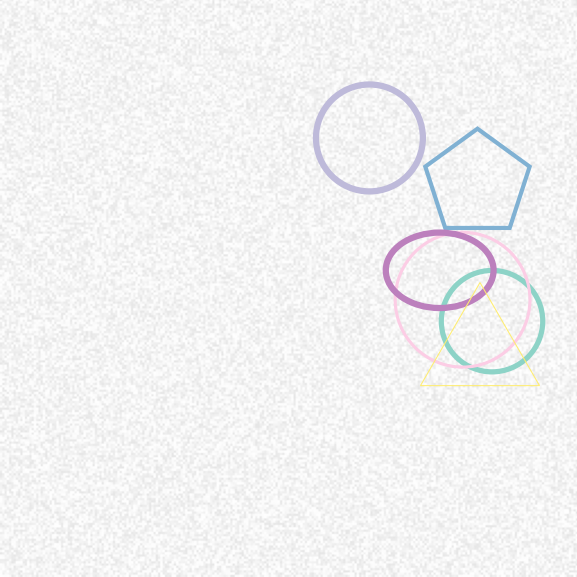[{"shape": "circle", "thickness": 2.5, "radius": 0.44, "center": [0.852, 0.443]}, {"shape": "circle", "thickness": 3, "radius": 0.46, "center": [0.64, 0.76]}, {"shape": "pentagon", "thickness": 2, "radius": 0.47, "center": [0.827, 0.681]}, {"shape": "circle", "thickness": 1.5, "radius": 0.58, "center": [0.801, 0.48]}, {"shape": "oval", "thickness": 3, "radius": 0.47, "center": [0.761, 0.531]}, {"shape": "triangle", "thickness": 0.5, "radius": 0.59, "center": [0.831, 0.391]}]